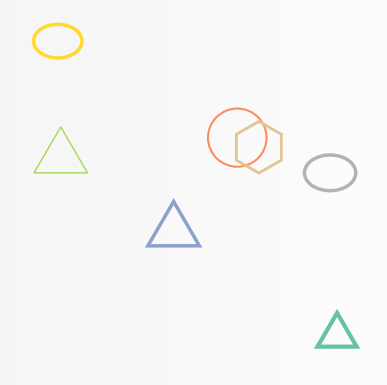[{"shape": "triangle", "thickness": 3, "radius": 0.29, "center": [0.87, 0.129]}, {"shape": "circle", "thickness": 1.5, "radius": 0.38, "center": [0.612, 0.642]}, {"shape": "triangle", "thickness": 2.5, "radius": 0.38, "center": [0.448, 0.4]}, {"shape": "triangle", "thickness": 1, "radius": 0.4, "center": [0.157, 0.591]}, {"shape": "oval", "thickness": 2.5, "radius": 0.31, "center": [0.149, 0.893]}, {"shape": "hexagon", "thickness": 2, "radius": 0.34, "center": [0.668, 0.618]}, {"shape": "oval", "thickness": 2.5, "radius": 0.33, "center": [0.852, 0.551]}]